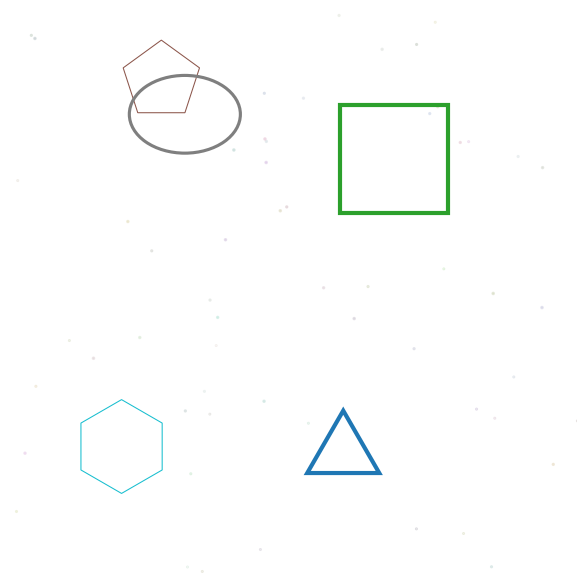[{"shape": "triangle", "thickness": 2, "radius": 0.36, "center": [0.594, 0.216]}, {"shape": "square", "thickness": 2, "radius": 0.46, "center": [0.682, 0.724]}, {"shape": "pentagon", "thickness": 0.5, "radius": 0.35, "center": [0.279, 0.86]}, {"shape": "oval", "thickness": 1.5, "radius": 0.48, "center": [0.32, 0.801]}, {"shape": "hexagon", "thickness": 0.5, "radius": 0.41, "center": [0.21, 0.226]}]